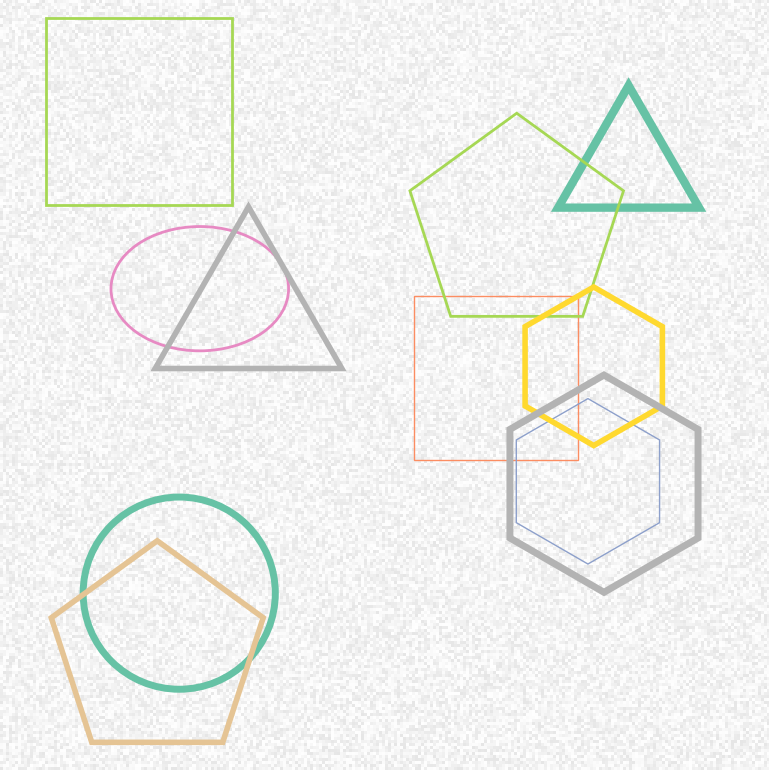[{"shape": "triangle", "thickness": 3, "radius": 0.53, "center": [0.816, 0.783]}, {"shape": "circle", "thickness": 2.5, "radius": 0.62, "center": [0.233, 0.23]}, {"shape": "square", "thickness": 0.5, "radius": 0.53, "center": [0.644, 0.509]}, {"shape": "hexagon", "thickness": 0.5, "radius": 0.54, "center": [0.764, 0.375]}, {"shape": "oval", "thickness": 1, "radius": 0.58, "center": [0.259, 0.625]}, {"shape": "pentagon", "thickness": 1, "radius": 0.73, "center": [0.671, 0.707]}, {"shape": "square", "thickness": 1, "radius": 0.61, "center": [0.181, 0.856]}, {"shape": "hexagon", "thickness": 2, "radius": 0.51, "center": [0.771, 0.524]}, {"shape": "pentagon", "thickness": 2, "radius": 0.72, "center": [0.204, 0.153]}, {"shape": "triangle", "thickness": 2, "radius": 0.7, "center": [0.323, 0.591]}, {"shape": "hexagon", "thickness": 2.5, "radius": 0.71, "center": [0.784, 0.372]}]